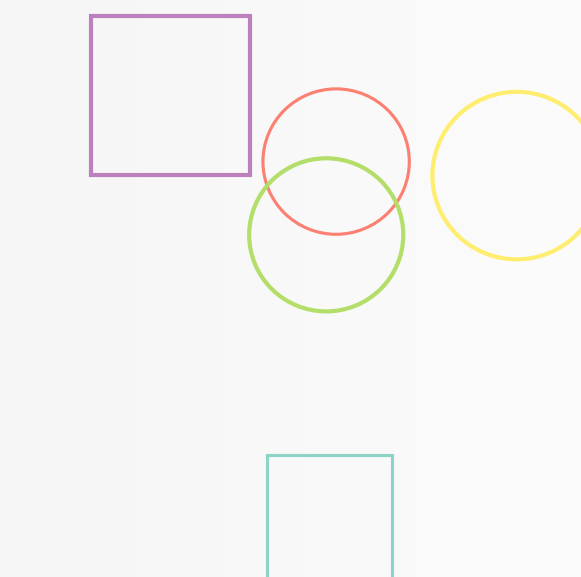[{"shape": "square", "thickness": 1.5, "radius": 0.54, "center": [0.567, 0.104]}, {"shape": "circle", "thickness": 1.5, "radius": 0.63, "center": [0.578, 0.719]}, {"shape": "circle", "thickness": 2, "radius": 0.66, "center": [0.561, 0.592]}, {"shape": "square", "thickness": 2, "radius": 0.69, "center": [0.293, 0.834]}, {"shape": "circle", "thickness": 2, "radius": 0.73, "center": [0.889, 0.695]}]